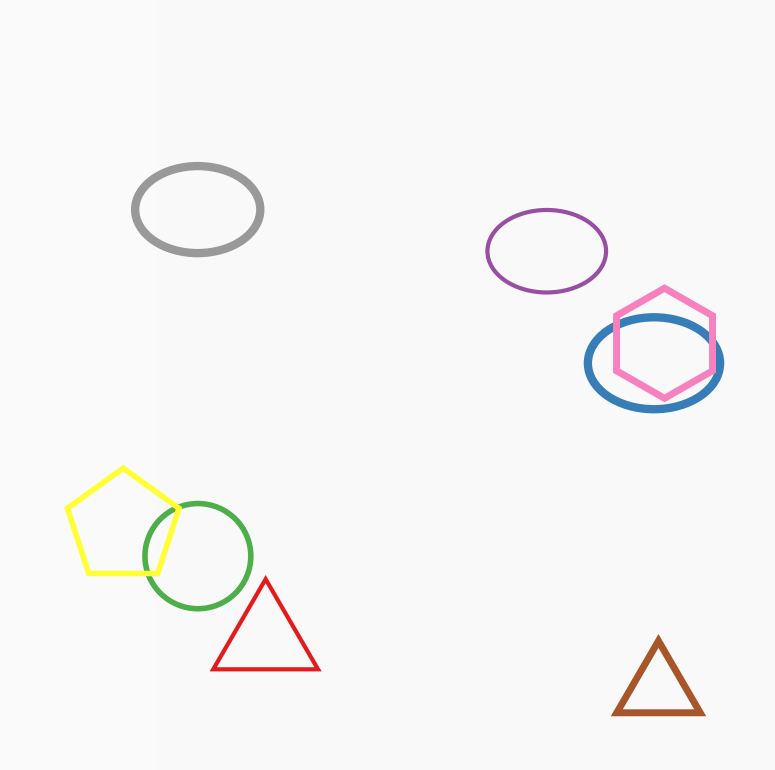[{"shape": "triangle", "thickness": 1.5, "radius": 0.39, "center": [0.343, 0.17]}, {"shape": "oval", "thickness": 3, "radius": 0.43, "center": [0.844, 0.528]}, {"shape": "circle", "thickness": 2, "radius": 0.34, "center": [0.255, 0.278]}, {"shape": "oval", "thickness": 1.5, "radius": 0.38, "center": [0.705, 0.674]}, {"shape": "pentagon", "thickness": 2, "radius": 0.38, "center": [0.159, 0.316]}, {"shape": "triangle", "thickness": 2.5, "radius": 0.31, "center": [0.85, 0.105]}, {"shape": "hexagon", "thickness": 2.5, "radius": 0.36, "center": [0.857, 0.554]}, {"shape": "oval", "thickness": 3, "radius": 0.4, "center": [0.255, 0.728]}]